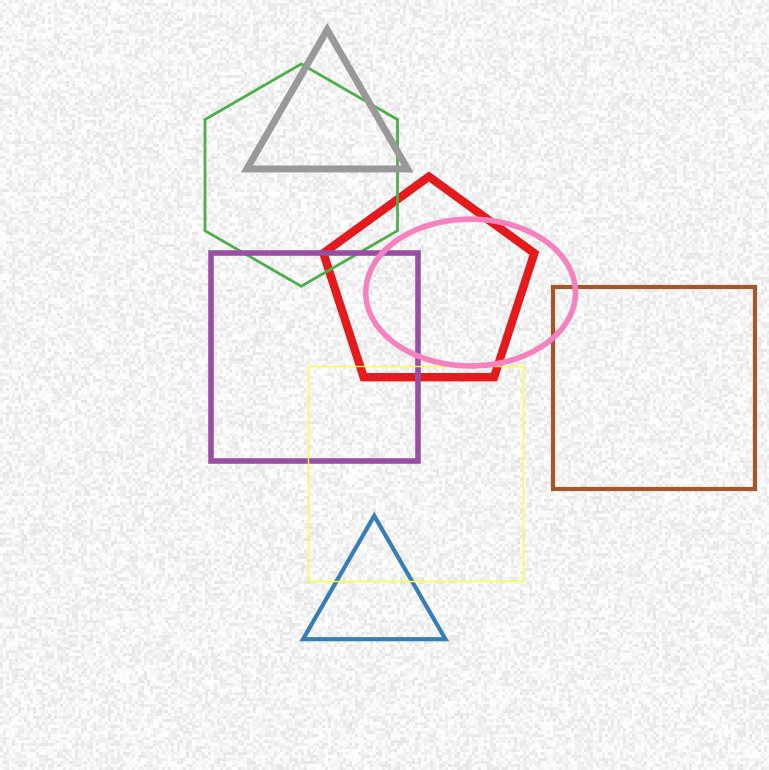[{"shape": "pentagon", "thickness": 3, "radius": 0.72, "center": [0.557, 0.627]}, {"shape": "triangle", "thickness": 1.5, "radius": 0.53, "center": [0.486, 0.223]}, {"shape": "hexagon", "thickness": 1, "radius": 0.72, "center": [0.391, 0.773]}, {"shape": "square", "thickness": 2, "radius": 0.67, "center": [0.409, 0.536]}, {"shape": "square", "thickness": 0.5, "radius": 0.7, "center": [0.54, 0.385]}, {"shape": "square", "thickness": 1.5, "radius": 0.66, "center": [0.85, 0.496]}, {"shape": "oval", "thickness": 2, "radius": 0.68, "center": [0.611, 0.62]}, {"shape": "triangle", "thickness": 2.5, "radius": 0.6, "center": [0.425, 0.841]}]